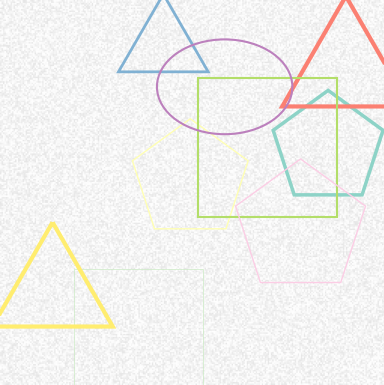[{"shape": "pentagon", "thickness": 2.5, "radius": 0.75, "center": [0.852, 0.615]}, {"shape": "pentagon", "thickness": 1, "radius": 0.79, "center": [0.494, 0.534]}, {"shape": "triangle", "thickness": 3, "radius": 0.95, "center": [0.898, 0.819]}, {"shape": "triangle", "thickness": 2, "radius": 0.67, "center": [0.424, 0.881]}, {"shape": "square", "thickness": 1.5, "radius": 0.9, "center": [0.694, 0.616]}, {"shape": "pentagon", "thickness": 1, "radius": 0.89, "center": [0.781, 0.41]}, {"shape": "oval", "thickness": 1.5, "radius": 0.88, "center": [0.584, 0.775]}, {"shape": "square", "thickness": 0.5, "radius": 0.84, "center": [0.36, 0.132]}, {"shape": "triangle", "thickness": 3, "radius": 0.9, "center": [0.137, 0.242]}]